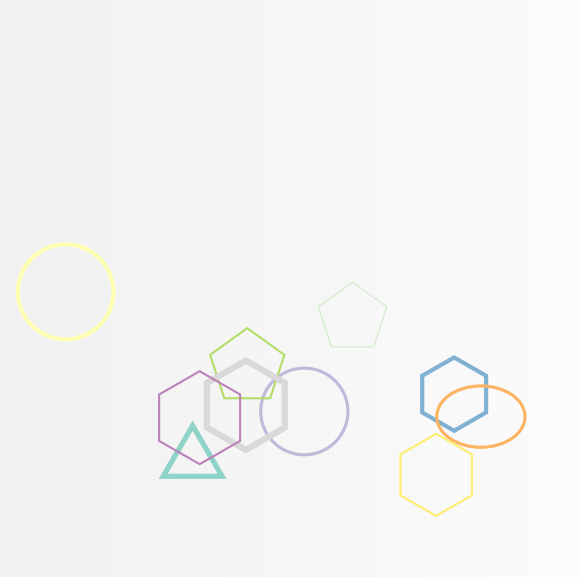[{"shape": "triangle", "thickness": 2.5, "radius": 0.29, "center": [0.331, 0.204]}, {"shape": "circle", "thickness": 2, "radius": 0.41, "center": [0.113, 0.494]}, {"shape": "circle", "thickness": 1.5, "radius": 0.38, "center": [0.523, 0.287]}, {"shape": "hexagon", "thickness": 2, "radius": 0.32, "center": [0.781, 0.317]}, {"shape": "oval", "thickness": 1.5, "radius": 0.38, "center": [0.827, 0.278]}, {"shape": "pentagon", "thickness": 1, "radius": 0.34, "center": [0.425, 0.364]}, {"shape": "hexagon", "thickness": 3, "radius": 0.39, "center": [0.423, 0.297]}, {"shape": "hexagon", "thickness": 1, "radius": 0.4, "center": [0.343, 0.276]}, {"shape": "pentagon", "thickness": 0.5, "radius": 0.31, "center": [0.606, 0.449]}, {"shape": "hexagon", "thickness": 1, "radius": 0.35, "center": [0.75, 0.177]}]